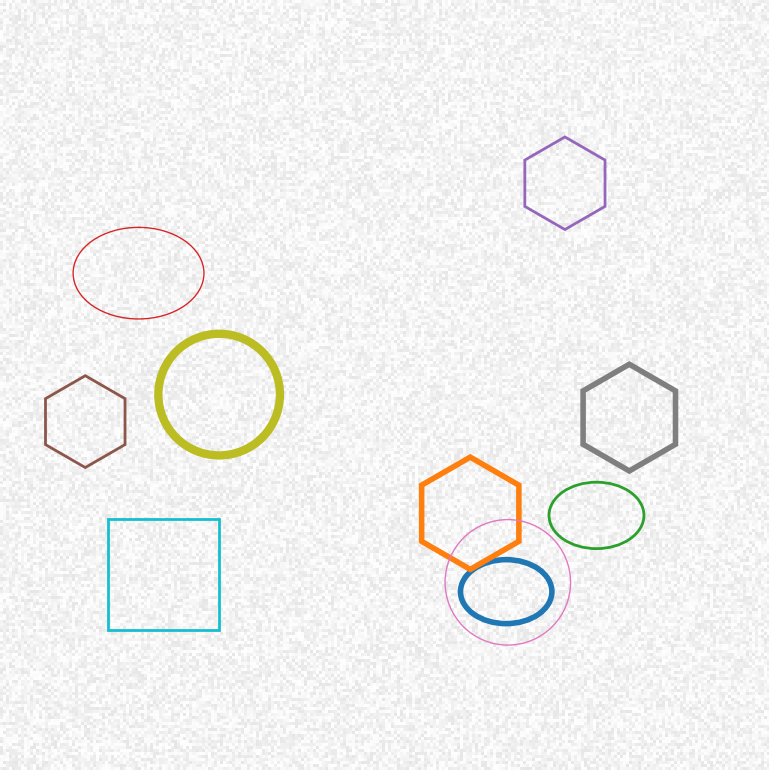[{"shape": "oval", "thickness": 2, "radius": 0.3, "center": [0.657, 0.232]}, {"shape": "hexagon", "thickness": 2, "radius": 0.36, "center": [0.611, 0.333]}, {"shape": "oval", "thickness": 1, "radius": 0.31, "center": [0.775, 0.331]}, {"shape": "oval", "thickness": 0.5, "radius": 0.42, "center": [0.18, 0.645]}, {"shape": "hexagon", "thickness": 1, "radius": 0.3, "center": [0.734, 0.762]}, {"shape": "hexagon", "thickness": 1, "radius": 0.3, "center": [0.111, 0.452]}, {"shape": "circle", "thickness": 0.5, "radius": 0.41, "center": [0.659, 0.244]}, {"shape": "hexagon", "thickness": 2, "radius": 0.35, "center": [0.817, 0.458]}, {"shape": "circle", "thickness": 3, "radius": 0.39, "center": [0.285, 0.488]}, {"shape": "square", "thickness": 1, "radius": 0.36, "center": [0.213, 0.254]}]